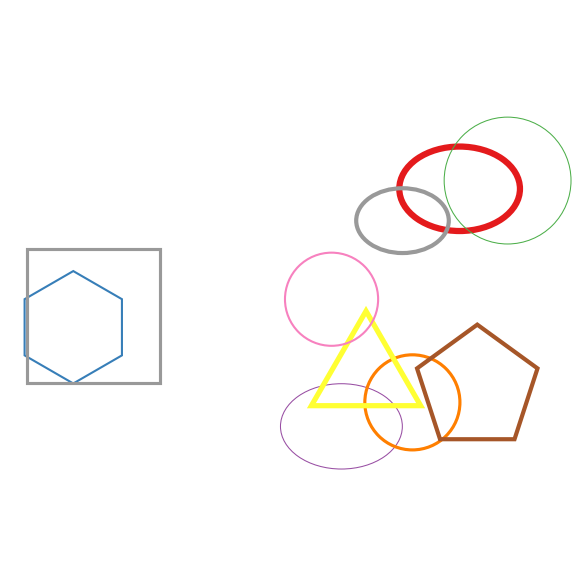[{"shape": "oval", "thickness": 3, "radius": 0.52, "center": [0.796, 0.672]}, {"shape": "hexagon", "thickness": 1, "radius": 0.49, "center": [0.127, 0.432]}, {"shape": "circle", "thickness": 0.5, "radius": 0.55, "center": [0.879, 0.686]}, {"shape": "oval", "thickness": 0.5, "radius": 0.53, "center": [0.591, 0.261]}, {"shape": "circle", "thickness": 1.5, "radius": 0.41, "center": [0.714, 0.302]}, {"shape": "triangle", "thickness": 2.5, "radius": 0.55, "center": [0.634, 0.351]}, {"shape": "pentagon", "thickness": 2, "radius": 0.55, "center": [0.826, 0.327]}, {"shape": "circle", "thickness": 1, "radius": 0.4, "center": [0.574, 0.481]}, {"shape": "oval", "thickness": 2, "radius": 0.4, "center": [0.697, 0.617]}, {"shape": "square", "thickness": 1.5, "radius": 0.58, "center": [0.162, 0.452]}]